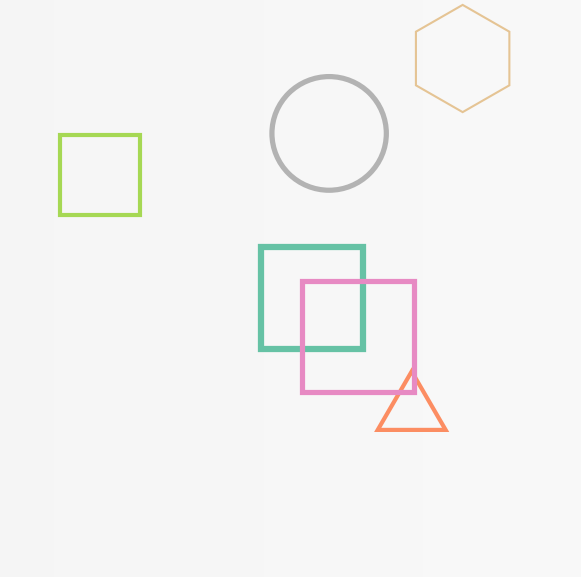[{"shape": "square", "thickness": 3, "radius": 0.44, "center": [0.537, 0.483]}, {"shape": "triangle", "thickness": 2, "radius": 0.34, "center": [0.708, 0.288]}, {"shape": "square", "thickness": 2.5, "radius": 0.48, "center": [0.616, 0.416]}, {"shape": "square", "thickness": 2, "radius": 0.35, "center": [0.172, 0.696]}, {"shape": "hexagon", "thickness": 1, "radius": 0.46, "center": [0.796, 0.898]}, {"shape": "circle", "thickness": 2.5, "radius": 0.49, "center": [0.566, 0.768]}]